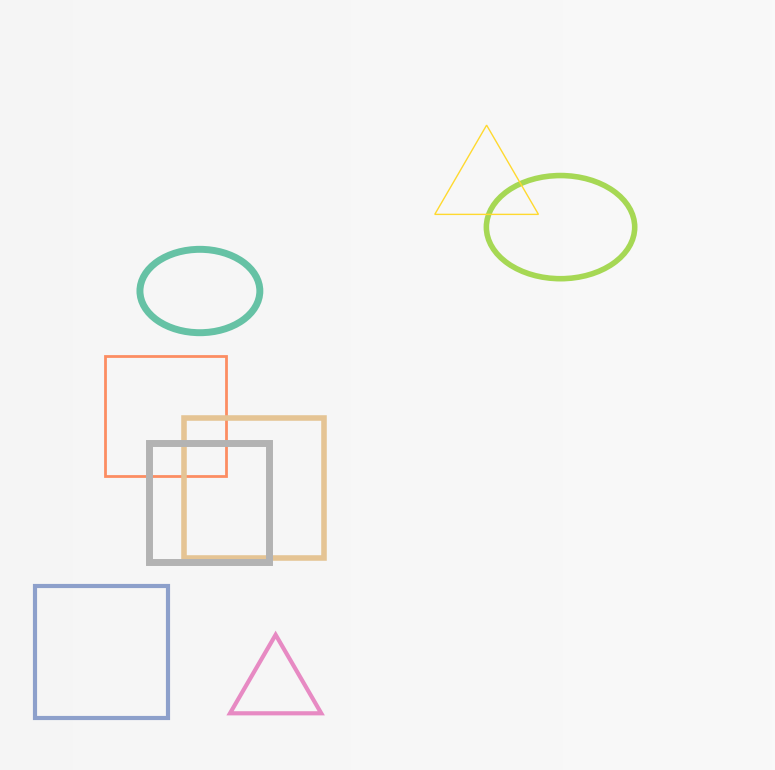[{"shape": "oval", "thickness": 2.5, "radius": 0.39, "center": [0.258, 0.622]}, {"shape": "square", "thickness": 1, "radius": 0.39, "center": [0.213, 0.46]}, {"shape": "square", "thickness": 1.5, "radius": 0.43, "center": [0.131, 0.153]}, {"shape": "triangle", "thickness": 1.5, "radius": 0.34, "center": [0.356, 0.108]}, {"shape": "oval", "thickness": 2, "radius": 0.48, "center": [0.723, 0.705]}, {"shape": "triangle", "thickness": 0.5, "radius": 0.39, "center": [0.628, 0.76]}, {"shape": "square", "thickness": 2, "radius": 0.45, "center": [0.327, 0.366]}, {"shape": "square", "thickness": 2.5, "radius": 0.39, "center": [0.269, 0.348]}]